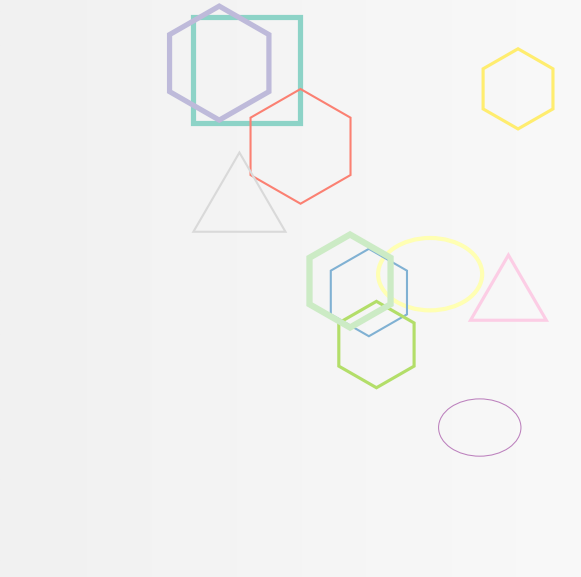[{"shape": "square", "thickness": 2.5, "radius": 0.46, "center": [0.424, 0.878]}, {"shape": "oval", "thickness": 2, "radius": 0.45, "center": [0.74, 0.524]}, {"shape": "hexagon", "thickness": 2.5, "radius": 0.49, "center": [0.377, 0.89]}, {"shape": "hexagon", "thickness": 1, "radius": 0.5, "center": [0.517, 0.746]}, {"shape": "hexagon", "thickness": 1, "radius": 0.38, "center": [0.635, 0.493]}, {"shape": "hexagon", "thickness": 1.5, "radius": 0.37, "center": [0.648, 0.403]}, {"shape": "triangle", "thickness": 1.5, "radius": 0.38, "center": [0.875, 0.482]}, {"shape": "triangle", "thickness": 1, "radius": 0.46, "center": [0.412, 0.644]}, {"shape": "oval", "thickness": 0.5, "radius": 0.35, "center": [0.825, 0.259]}, {"shape": "hexagon", "thickness": 3, "radius": 0.4, "center": [0.602, 0.513]}, {"shape": "hexagon", "thickness": 1.5, "radius": 0.35, "center": [0.891, 0.845]}]